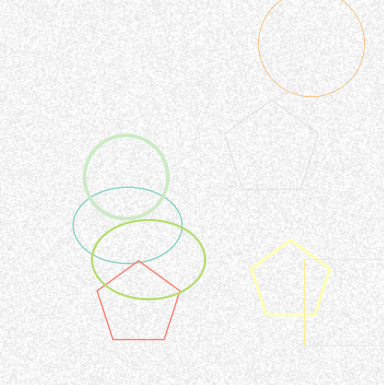[{"shape": "oval", "thickness": 1, "radius": 0.71, "center": [0.332, 0.415]}, {"shape": "pentagon", "thickness": 2, "radius": 0.54, "center": [0.755, 0.269]}, {"shape": "pentagon", "thickness": 1, "radius": 0.57, "center": [0.36, 0.21]}, {"shape": "circle", "thickness": 0.5, "radius": 0.69, "center": [0.809, 0.887]}, {"shape": "oval", "thickness": 1.5, "radius": 0.73, "center": [0.386, 0.326]}, {"shape": "pentagon", "thickness": 0.5, "radius": 0.64, "center": [0.705, 0.612]}, {"shape": "circle", "thickness": 2.5, "radius": 0.54, "center": [0.328, 0.54]}, {"shape": "square", "thickness": 0.5, "radius": 0.55, "center": [0.899, 0.215]}]